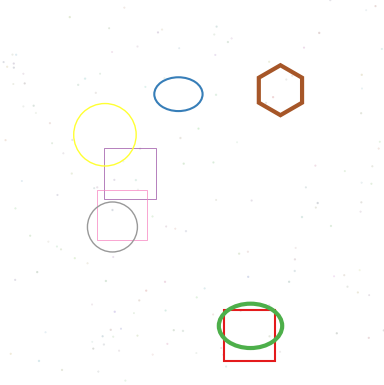[{"shape": "square", "thickness": 1.5, "radius": 0.33, "center": [0.648, 0.129]}, {"shape": "oval", "thickness": 1.5, "radius": 0.31, "center": [0.463, 0.755]}, {"shape": "oval", "thickness": 3, "radius": 0.41, "center": [0.651, 0.154]}, {"shape": "square", "thickness": 0.5, "radius": 0.33, "center": [0.337, 0.549]}, {"shape": "circle", "thickness": 1, "radius": 0.41, "center": [0.273, 0.65]}, {"shape": "hexagon", "thickness": 3, "radius": 0.32, "center": [0.728, 0.766]}, {"shape": "square", "thickness": 0.5, "radius": 0.33, "center": [0.317, 0.441]}, {"shape": "circle", "thickness": 1, "radius": 0.32, "center": [0.292, 0.41]}]